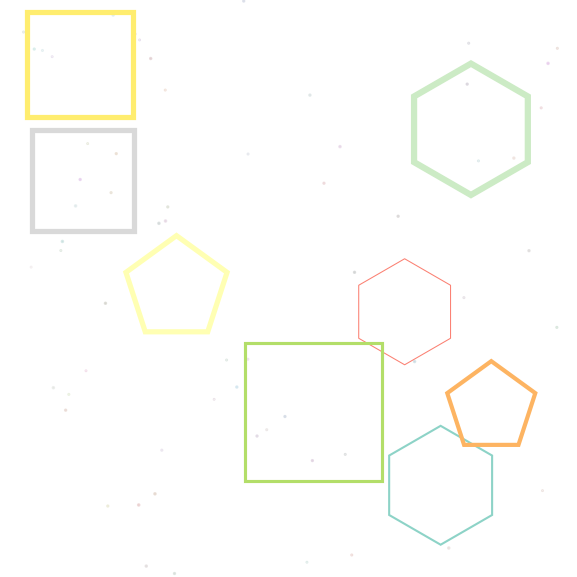[{"shape": "hexagon", "thickness": 1, "radius": 0.51, "center": [0.763, 0.159]}, {"shape": "pentagon", "thickness": 2.5, "radius": 0.46, "center": [0.306, 0.499]}, {"shape": "hexagon", "thickness": 0.5, "radius": 0.46, "center": [0.701, 0.459]}, {"shape": "pentagon", "thickness": 2, "radius": 0.4, "center": [0.851, 0.294]}, {"shape": "square", "thickness": 1.5, "radius": 0.59, "center": [0.543, 0.286]}, {"shape": "square", "thickness": 2.5, "radius": 0.44, "center": [0.144, 0.686]}, {"shape": "hexagon", "thickness": 3, "radius": 0.57, "center": [0.816, 0.775]}, {"shape": "square", "thickness": 2.5, "radius": 0.46, "center": [0.138, 0.887]}]